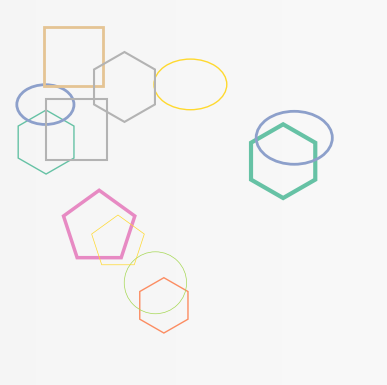[{"shape": "hexagon", "thickness": 3, "radius": 0.48, "center": [0.731, 0.581]}, {"shape": "hexagon", "thickness": 1, "radius": 0.42, "center": [0.119, 0.631]}, {"shape": "hexagon", "thickness": 1, "radius": 0.36, "center": [0.423, 0.207]}, {"shape": "oval", "thickness": 2, "radius": 0.37, "center": [0.117, 0.728]}, {"shape": "oval", "thickness": 2, "radius": 0.49, "center": [0.759, 0.642]}, {"shape": "pentagon", "thickness": 2.5, "radius": 0.48, "center": [0.256, 0.409]}, {"shape": "circle", "thickness": 0.5, "radius": 0.4, "center": [0.401, 0.266]}, {"shape": "pentagon", "thickness": 0.5, "radius": 0.36, "center": [0.304, 0.37]}, {"shape": "oval", "thickness": 1, "radius": 0.47, "center": [0.491, 0.781]}, {"shape": "square", "thickness": 2, "radius": 0.38, "center": [0.189, 0.854]}, {"shape": "hexagon", "thickness": 1.5, "radius": 0.45, "center": [0.321, 0.774]}, {"shape": "square", "thickness": 1.5, "radius": 0.39, "center": [0.197, 0.664]}]